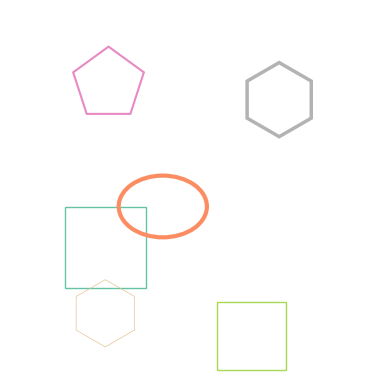[{"shape": "square", "thickness": 1, "radius": 0.53, "center": [0.273, 0.357]}, {"shape": "oval", "thickness": 3, "radius": 0.57, "center": [0.423, 0.464]}, {"shape": "pentagon", "thickness": 1.5, "radius": 0.48, "center": [0.282, 0.782]}, {"shape": "square", "thickness": 1, "radius": 0.44, "center": [0.653, 0.128]}, {"shape": "hexagon", "thickness": 0.5, "radius": 0.44, "center": [0.274, 0.186]}, {"shape": "hexagon", "thickness": 2.5, "radius": 0.48, "center": [0.725, 0.741]}]